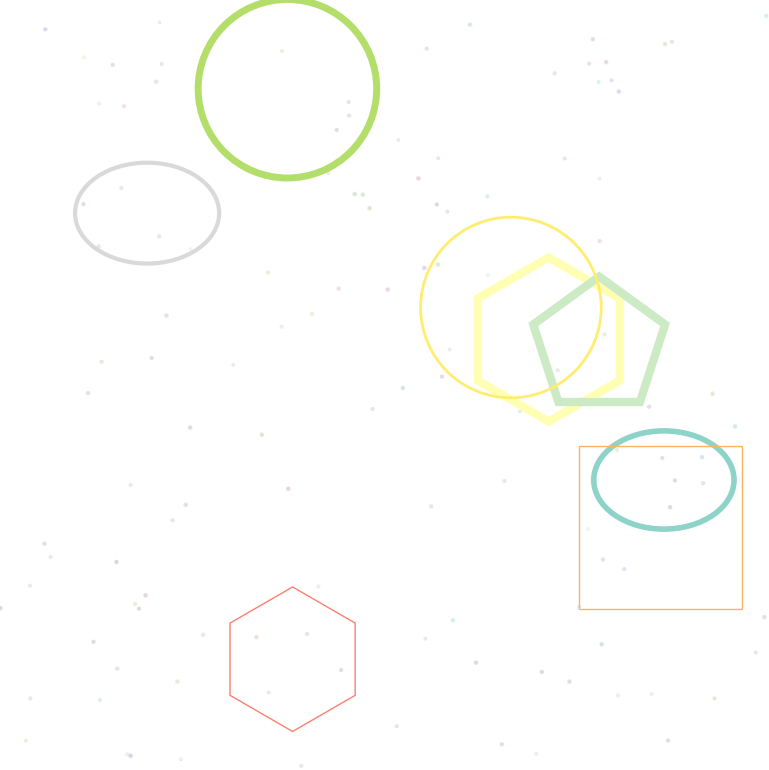[{"shape": "oval", "thickness": 2, "radius": 0.46, "center": [0.862, 0.377]}, {"shape": "hexagon", "thickness": 3, "radius": 0.53, "center": [0.712, 0.559]}, {"shape": "hexagon", "thickness": 0.5, "radius": 0.47, "center": [0.38, 0.144]}, {"shape": "square", "thickness": 0.5, "radius": 0.53, "center": [0.858, 0.315]}, {"shape": "circle", "thickness": 2.5, "radius": 0.58, "center": [0.373, 0.885]}, {"shape": "oval", "thickness": 1.5, "radius": 0.47, "center": [0.191, 0.723]}, {"shape": "pentagon", "thickness": 3, "radius": 0.45, "center": [0.778, 0.551]}, {"shape": "circle", "thickness": 1, "radius": 0.59, "center": [0.664, 0.601]}]